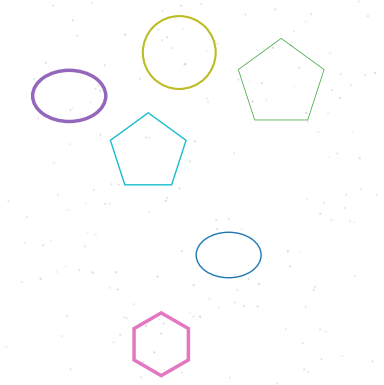[{"shape": "oval", "thickness": 1, "radius": 0.42, "center": [0.594, 0.338]}, {"shape": "pentagon", "thickness": 0.5, "radius": 0.59, "center": [0.73, 0.783]}, {"shape": "oval", "thickness": 2.5, "radius": 0.47, "center": [0.18, 0.751]}, {"shape": "hexagon", "thickness": 2.5, "radius": 0.41, "center": [0.419, 0.106]}, {"shape": "circle", "thickness": 1.5, "radius": 0.47, "center": [0.466, 0.864]}, {"shape": "pentagon", "thickness": 1, "radius": 0.52, "center": [0.385, 0.604]}]